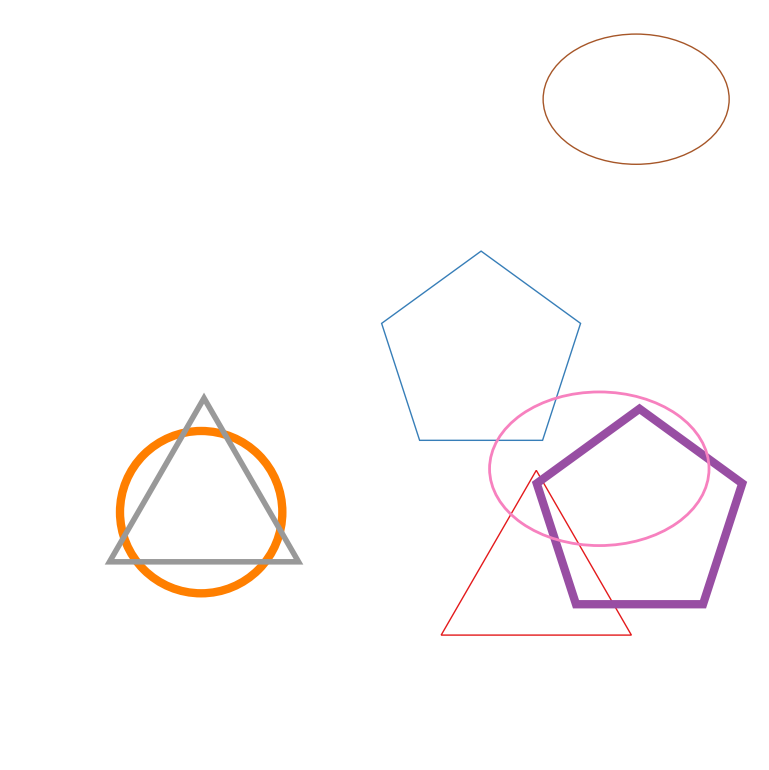[{"shape": "triangle", "thickness": 0.5, "radius": 0.71, "center": [0.696, 0.247]}, {"shape": "pentagon", "thickness": 0.5, "radius": 0.68, "center": [0.625, 0.538]}, {"shape": "pentagon", "thickness": 3, "radius": 0.7, "center": [0.831, 0.329]}, {"shape": "circle", "thickness": 3, "radius": 0.53, "center": [0.261, 0.335]}, {"shape": "oval", "thickness": 0.5, "radius": 0.6, "center": [0.826, 0.871]}, {"shape": "oval", "thickness": 1, "radius": 0.71, "center": [0.778, 0.391]}, {"shape": "triangle", "thickness": 2, "radius": 0.71, "center": [0.265, 0.341]}]